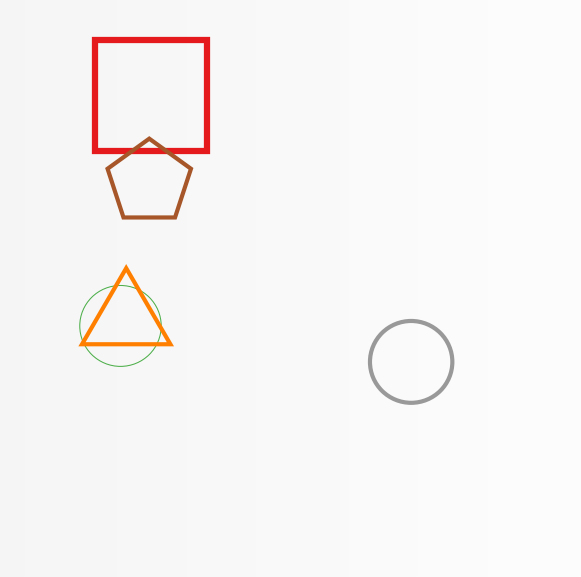[{"shape": "square", "thickness": 3, "radius": 0.48, "center": [0.259, 0.833]}, {"shape": "circle", "thickness": 0.5, "radius": 0.35, "center": [0.207, 0.435]}, {"shape": "triangle", "thickness": 2, "radius": 0.44, "center": [0.217, 0.447]}, {"shape": "pentagon", "thickness": 2, "radius": 0.38, "center": [0.257, 0.684]}, {"shape": "circle", "thickness": 2, "radius": 0.35, "center": [0.707, 0.372]}]